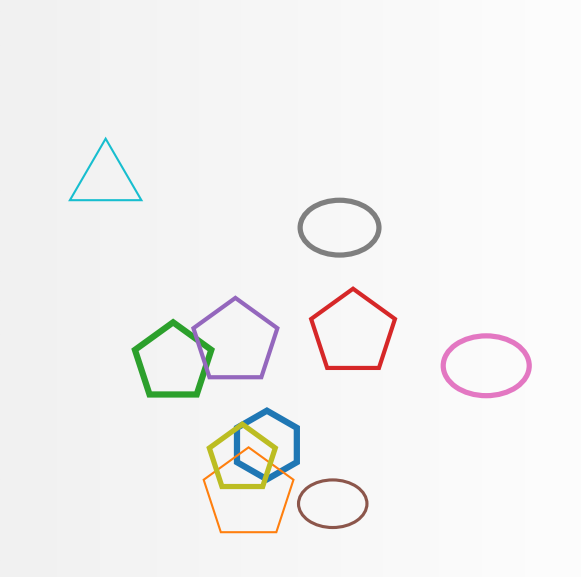[{"shape": "hexagon", "thickness": 3, "radius": 0.3, "center": [0.459, 0.229]}, {"shape": "pentagon", "thickness": 1, "radius": 0.41, "center": [0.428, 0.143]}, {"shape": "pentagon", "thickness": 3, "radius": 0.35, "center": [0.298, 0.372]}, {"shape": "pentagon", "thickness": 2, "radius": 0.38, "center": [0.607, 0.423]}, {"shape": "pentagon", "thickness": 2, "radius": 0.38, "center": [0.405, 0.407]}, {"shape": "oval", "thickness": 1.5, "radius": 0.29, "center": [0.572, 0.127]}, {"shape": "oval", "thickness": 2.5, "radius": 0.37, "center": [0.837, 0.366]}, {"shape": "oval", "thickness": 2.5, "radius": 0.34, "center": [0.584, 0.605]}, {"shape": "pentagon", "thickness": 2.5, "radius": 0.3, "center": [0.417, 0.205]}, {"shape": "triangle", "thickness": 1, "radius": 0.35, "center": [0.182, 0.688]}]